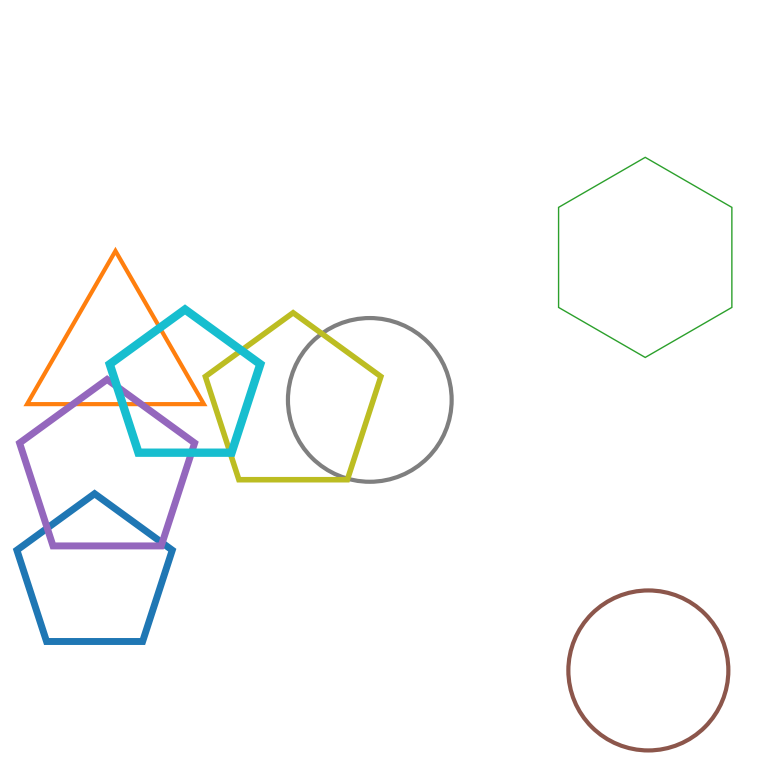[{"shape": "pentagon", "thickness": 2.5, "radius": 0.53, "center": [0.123, 0.253]}, {"shape": "triangle", "thickness": 1.5, "radius": 0.66, "center": [0.15, 0.541]}, {"shape": "hexagon", "thickness": 0.5, "radius": 0.65, "center": [0.838, 0.666]}, {"shape": "pentagon", "thickness": 2.5, "radius": 0.6, "center": [0.139, 0.388]}, {"shape": "circle", "thickness": 1.5, "radius": 0.52, "center": [0.842, 0.129]}, {"shape": "circle", "thickness": 1.5, "radius": 0.53, "center": [0.48, 0.481]}, {"shape": "pentagon", "thickness": 2, "radius": 0.6, "center": [0.381, 0.474]}, {"shape": "pentagon", "thickness": 3, "radius": 0.51, "center": [0.24, 0.495]}]